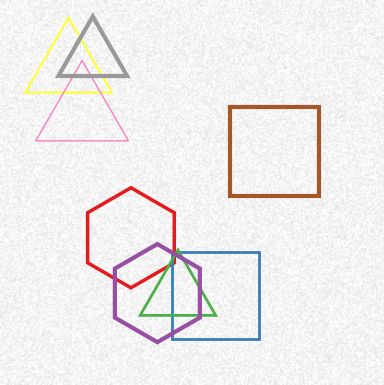[{"shape": "hexagon", "thickness": 2.5, "radius": 0.65, "center": [0.34, 0.382]}, {"shape": "square", "thickness": 2, "radius": 0.57, "center": [0.56, 0.232]}, {"shape": "triangle", "thickness": 2, "radius": 0.57, "center": [0.462, 0.237]}, {"shape": "hexagon", "thickness": 3, "radius": 0.64, "center": [0.409, 0.239]}, {"shape": "triangle", "thickness": 1.5, "radius": 0.65, "center": [0.178, 0.824]}, {"shape": "square", "thickness": 3, "radius": 0.58, "center": [0.712, 0.607]}, {"shape": "triangle", "thickness": 1, "radius": 0.7, "center": [0.213, 0.704]}, {"shape": "triangle", "thickness": 3, "radius": 0.52, "center": [0.241, 0.854]}]